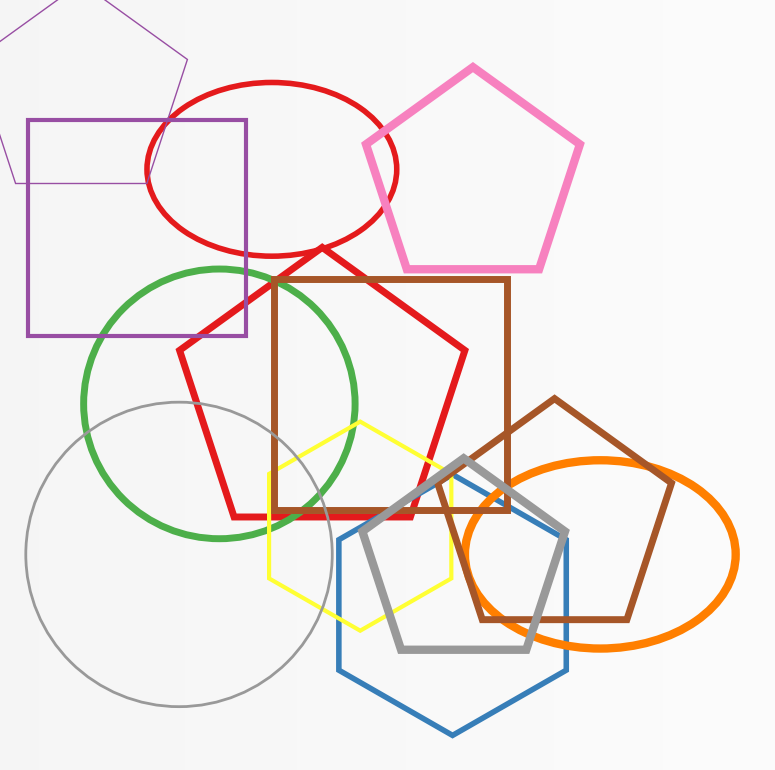[{"shape": "pentagon", "thickness": 2.5, "radius": 0.97, "center": [0.416, 0.485]}, {"shape": "oval", "thickness": 2, "radius": 0.81, "center": [0.351, 0.78]}, {"shape": "hexagon", "thickness": 2, "radius": 0.85, "center": [0.584, 0.214]}, {"shape": "circle", "thickness": 2.5, "radius": 0.88, "center": [0.283, 0.475]}, {"shape": "pentagon", "thickness": 0.5, "radius": 0.72, "center": [0.105, 0.878]}, {"shape": "square", "thickness": 1.5, "radius": 0.7, "center": [0.177, 0.704]}, {"shape": "oval", "thickness": 3, "radius": 0.87, "center": [0.775, 0.28]}, {"shape": "hexagon", "thickness": 1.5, "radius": 0.68, "center": [0.465, 0.317]}, {"shape": "square", "thickness": 2.5, "radius": 0.75, "center": [0.504, 0.488]}, {"shape": "pentagon", "thickness": 2.5, "radius": 0.79, "center": [0.716, 0.324]}, {"shape": "pentagon", "thickness": 3, "radius": 0.73, "center": [0.61, 0.768]}, {"shape": "circle", "thickness": 1, "radius": 0.99, "center": [0.231, 0.28]}, {"shape": "pentagon", "thickness": 3, "radius": 0.69, "center": [0.598, 0.267]}]